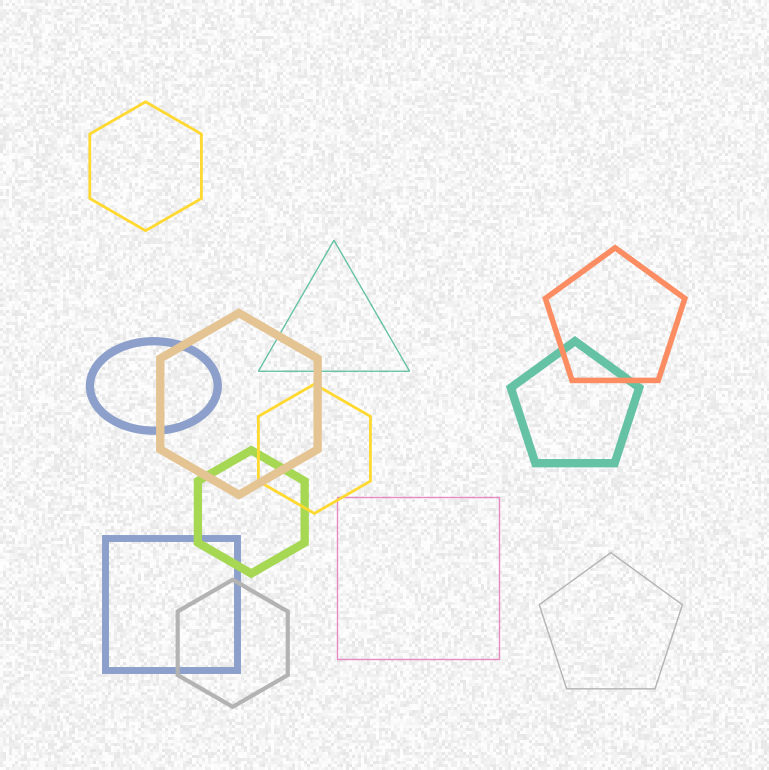[{"shape": "triangle", "thickness": 0.5, "radius": 0.57, "center": [0.434, 0.575]}, {"shape": "pentagon", "thickness": 3, "radius": 0.44, "center": [0.747, 0.469]}, {"shape": "pentagon", "thickness": 2, "radius": 0.48, "center": [0.799, 0.583]}, {"shape": "oval", "thickness": 3, "radius": 0.41, "center": [0.2, 0.499]}, {"shape": "square", "thickness": 2.5, "radius": 0.43, "center": [0.222, 0.215]}, {"shape": "square", "thickness": 0.5, "radius": 0.53, "center": [0.543, 0.249]}, {"shape": "hexagon", "thickness": 3, "radius": 0.4, "center": [0.326, 0.335]}, {"shape": "hexagon", "thickness": 1, "radius": 0.42, "center": [0.408, 0.417]}, {"shape": "hexagon", "thickness": 1, "radius": 0.42, "center": [0.189, 0.784]}, {"shape": "hexagon", "thickness": 3, "radius": 0.59, "center": [0.31, 0.475]}, {"shape": "hexagon", "thickness": 1.5, "radius": 0.41, "center": [0.302, 0.165]}, {"shape": "pentagon", "thickness": 0.5, "radius": 0.49, "center": [0.793, 0.184]}]